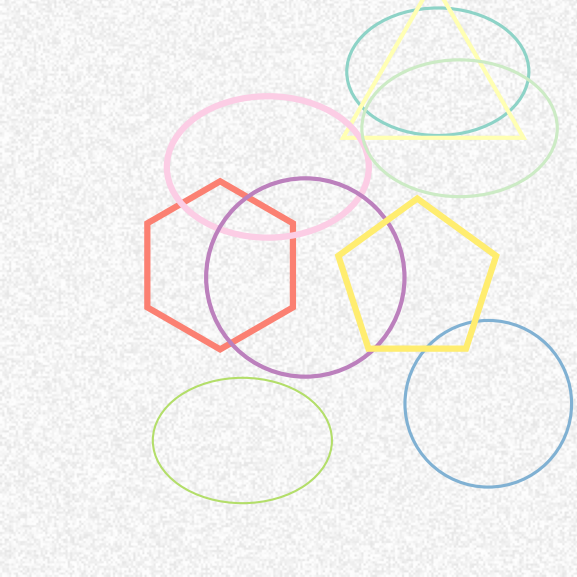[{"shape": "oval", "thickness": 1.5, "radius": 0.79, "center": [0.758, 0.875]}, {"shape": "triangle", "thickness": 2, "radius": 0.9, "center": [0.75, 0.851]}, {"shape": "hexagon", "thickness": 3, "radius": 0.73, "center": [0.381, 0.54]}, {"shape": "circle", "thickness": 1.5, "radius": 0.72, "center": [0.845, 0.3]}, {"shape": "oval", "thickness": 1, "radius": 0.78, "center": [0.42, 0.236]}, {"shape": "oval", "thickness": 3, "radius": 0.87, "center": [0.464, 0.71]}, {"shape": "circle", "thickness": 2, "radius": 0.86, "center": [0.529, 0.519]}, {"shape": "oval", "thickness": 1.5, "radius": 0.85, "center": [0.796, 0.777]}, {"shape": "pentagon", "thickness": 3, "radius": 0.72, "center": [0.722, 0.512]}]